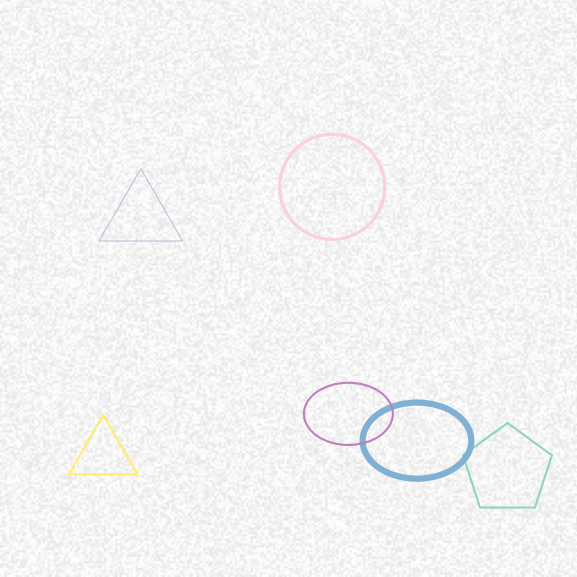[{"shape": "pentagon", "thickness": 1, "radius": 0.4, "center": [0.879, 0.186]}, {"shape": "triangle", "thickness": 0.5, "radius": 0.42, "center": [0.244, 0.624]}, {"shape": "oval", "thickness": 3, "radius": 0.47, "center": [0.722, 0.236]}, {"shape": "circle", "thickness": 1.5, "radius": 0.46, "center": [0.575, 0.676]}, {"shape": "oval", "thickness": 1, "radius": 0.38, "center": [0.603, 0.282]}, {"shape": "triangle", "thickness": 1, "radius": 0.34, "center": [0.179, 0.212]}]